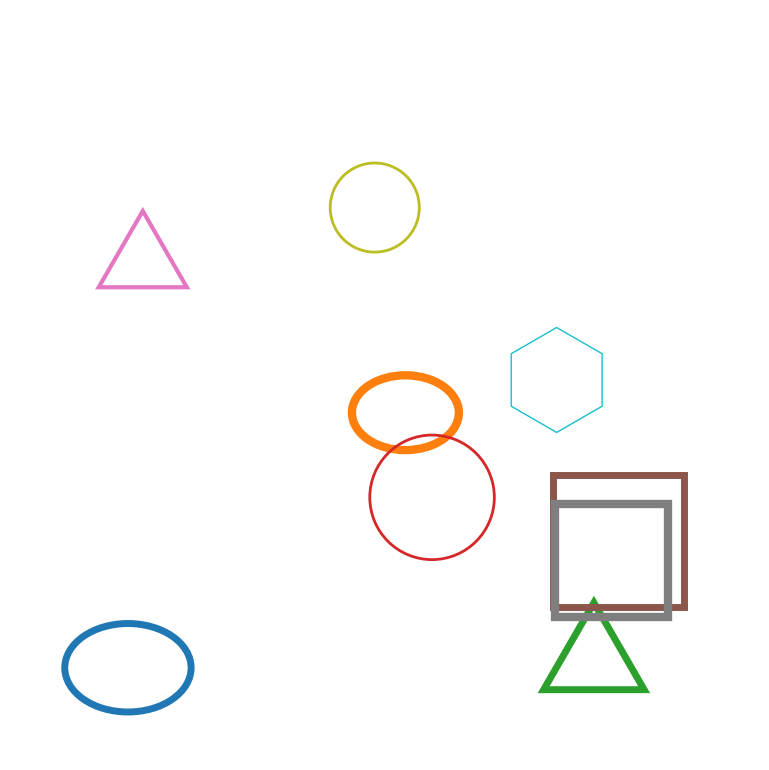[{"shape": "oval", "thickness": 2.5, "radius": 0.41, "center": [0.166, 0.133]}, {"shape": "oval", "thickness": 3, "radius": 0.35, "center": [0.526, 0.464]}, {"shape": "triangle", "thickness": 2.5, "radius": 0.38, "center": [0.771, 0.142]}, {"shape": "circle", "thickness": 1, "radius": 0.4, "center": [0.561, 0.354]}, {"shape": "square", "thickness": 2.5, "radius": 0.43, "center": [0.803, 0.297]}, {"shape": "triangle", "thickness": 1.5, "radius": 0.33, "center": [0.185, 0.66]}, {"shape": "square", "thickness": 3, "radius": 0.37, "center": [0.794, 0.272]}, {"shape": "circle", "thickness": 1, "radius": 0.29, "center": [0.487, 0.73]}, {"shape": "hexagon", "thickness": 0.5, "radius": 0.34, "center": [0.723, 0.507]}]